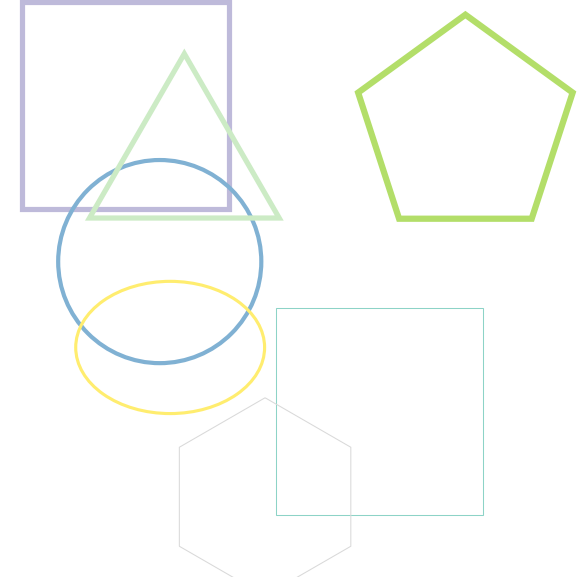[{"shape": "square", "thickness": 0.5, "radius": 0.9, "center": [0.657, 0.287]}, {"shape": "square", "thickness": 2.5, "radius": 0.9, "center": [0.217, 0.816]}, {"shape": "circle", "thickness": 2, "radius": 0.88, "center": [0.277, 0.546]}, {"shape": "pentagon", "thickness": 3, "radius": 0.98, "center": [0.806, 0.778]}, {"shape": "hexagon", "thickness": 0.5, "radius": 0.86, "center": [0.459, 0.139]}, {"shape": "triangle", "thickness": 2.5, "radius": 0.95, "center": [0.319, 0.716]}, {"shape": "oval", "thickness": 1.5, "radius": 0.82, "center": [0.295, 0.397]}]